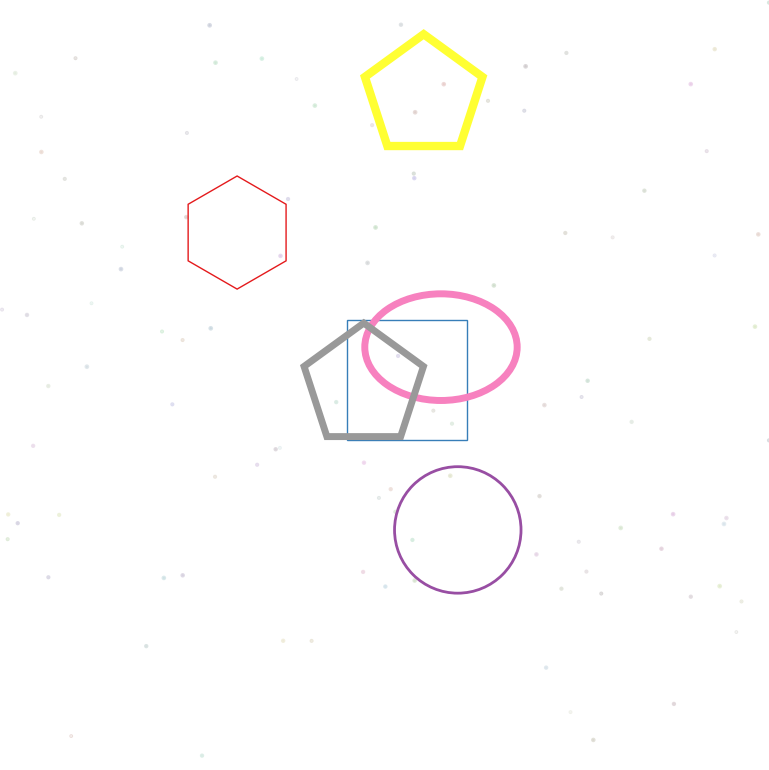[{"shape": "hexagon", "thickness": 0.5, "radius": 0.37, "center": [0.308, 0.698]}, {"shape": "square", "thickness": 0.5, "radius": 0.39, "center": [0.528, 0.507]}, {"shape": "circle", "thickness": 1, "radius": 0.41, "center": [0.595, 0.312]}, {"shape": "pentagon", "thickness": 3, "radius": 0.4, "center": [0.55, 0.875]}, {"shape": "oval", "thickness": 2.5, "radius": 0.49, "center": [0.573, 0.549]}, {"shape": "pentagon", "thickness": 2.5, "radius": 0.41, "center": [0.472, 0.499]}]